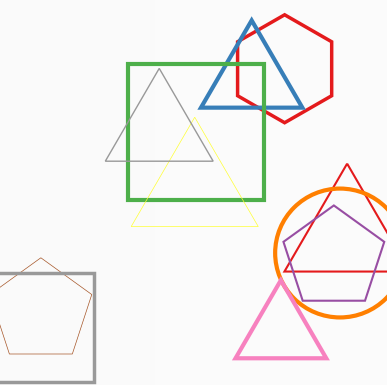[{"shape": "triangle", "thickness": 1.5, "radius": 0.93, "center": [0.896, 0.388]}, {"shape": "hexagon", "thickness": 2.5, "radius": 0.7, "center": [0.735, 0.821]}, {"shape": "triangle", "thickness": 3, "radius": 0.76, "center": [0.649, 0.796]}, {"shape": "square", "thickness": 3, "radius": 0.88, "center": [0.506, 0.656]}, {"shape": "pentagon", "thickness": 1.5, "radius": 0.68, "center": [0.862, 0.33]}, {"shape": "circle", "thickness": 3, "radius": 0.84, "center": [0.877, 0.343]}, {"shape": "triangle", "thickness": 0.5, "radius": 0.95, "center": [0.503, 0.506]}, {"shape": "pentagon", "thickness": 0.5, "radius": 0.69, "center": [0.105, 0.192]}, {"shape": "triangle", "thickness": 3, "radius": 0.68, "center": [0.725, 0.137]}, {"shape": "square", "thickness": 2.5, "radius": 0.71, "center": [0.102, 0.149]}, {"shape": "triangle", "thickness": 1, "radius": 0.8, "center": [0.411, 0.662]}]